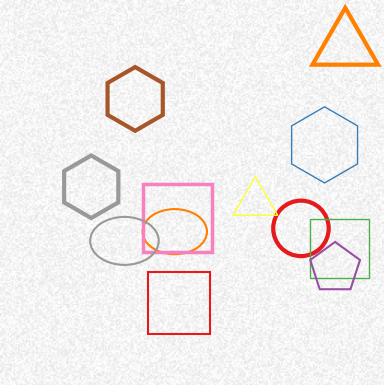[{"shape": "circle", "thickness": 3, "radius": 0.36, "center": [0.782, 0.407]}, {"shape": "square", "thickness": 1.5, "radius": 0.41, "center": [0.465, 0.213]}, {"shape": "hexagon", "thickness": 1, "radius": 0.49, "center": [0.843, 0.624]}, {"shape": "square", "thickness": 1, "radius": 0.38, "center": [0.881, 0.354]}, {"shape": "pentagon", "thickness": 1.5, "radius": 0.34, "center": [0.87, 0.304]}, {"shape": "triangle", "thickness": 3, "radius": 0.49, "center": [0.897, 0.881]}, {"shape": "oval", "thickness": 1.5, "radius": 0.42, "center": [0.454, 0.398]}, {"shape": "triangle", "thickness": 1, "radius": 0.33, "center": [0.663, 0.474]}, {"shape": "hexagon", "thickness": 3, "radius": 0.41, "center": [0.351, 0.743]}, {"shape": "square", "thickness": 2.5, "radius": 0.45, "center": [0.462, 0.433]}, {"shape": "hexagon", "thickness": 3, "radius": 0.41, "center": [0.237, 0.515]}, {"shape": "oval", "thickness": 1.5, "radius": 0.45, "center": [0.323, 0.374]}]